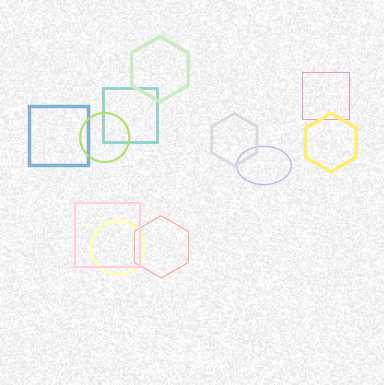[{"shape": "square", "thickness": 2, "radius": 0.35, "center": [0.338, 0.701]}, {"shape": "circle", "thickness": 2, "radius": 0.35, "center": [0.306, 0.357]}, {"shape": "oval", "thickness": 1, "radius": 0.36, "center": [0.686, 0.57]}, {"shape": "hexagon", "thickness": 0.5, "radius": 0.4, "center": [0.419, 0.359]}, {"shape": "square", "thickness": 2.5, "radius": 0.38, "center": [0.152, 0.648]}, {"shape": "circle", "thickness": 1.5, "radius": 0.32, "center": [0.272, 0.643]}, {"shape": "square", "thickness": 1.5, "radius": 0.42, "center": [0.279, 0.39]}, {"shape": "hexagon", "thickness": 2, "radius": 0.34, "center": [0.609, 0.637]}, {"shape": "square", "thickness": 0.5, "radius": 0.31, "center": [0.845, 0.751]}, {"shape": "hexagon", "thickness": 2.5, "radius": 0.42, "center": [0.415, 0.82]}, {"shape": "hexagon", "thickness": 2.5, "radius": 0.38, "center": [0.86, 0.63]}]